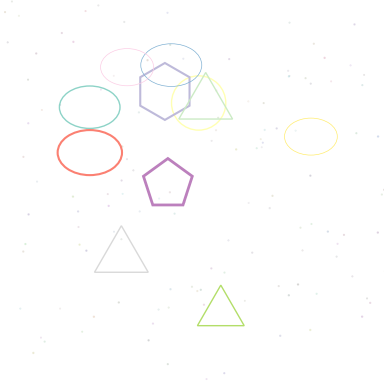[{"shape": "oval", "thickness": 1, "radius": 0.39, "center": [0.233, 0.722]}, {"shape": "circle", "thickness": 1, "radius": 0.35, "center": [0.516, 0.732]}, {"shape": "hexagon", "thickness": 1.5, "radius": 0.37, "center": [0.428, 0.762]}, {"shape": "oval", "thickness": 1.5, "radius": 0.42, "center": [0.233, 0.604]}, {"shape": "oval", "thickness": 0.5, "radius": 0.4, "center": [0.445, 0.831]}, {"shape": "triangle", "thickness": 1, "radius": 0.35, "center": [0.574, 0.189]}, {"shape": "oval", "thickness": 0.5, "radius": 0.34, "center": [0.33, 0.826]}, {"shape": "triangle", "thickness": 1, "radius": 0.4, "center": [0.315, 0.333]}, {"shape": "pentagon", "thickness": 2, "radius": 0.33, "center": [0.436, 0.522]}, {"shape": "triangle", "thickness": 1, "radius": 0.4, "center": [0.534, 0.731]}, {"shape": "oval", "thickness": 0.5, "radius": 0.34, "center": [0.808, 0.645]}]